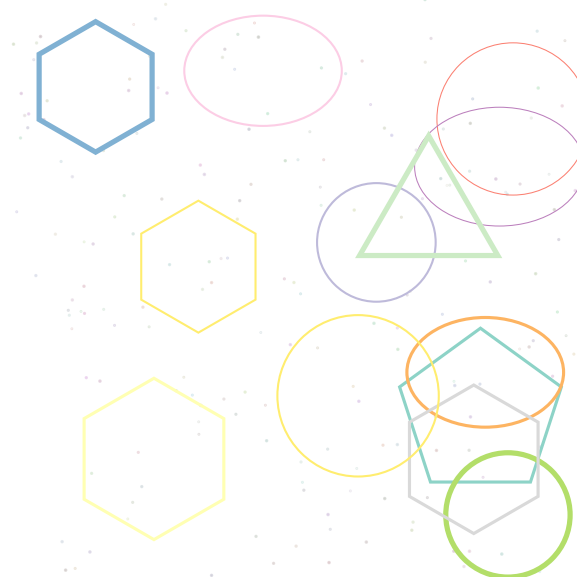[{"shape": "pentagon", "thickness": 1.5, "radius": 0.74, "center": [0.832, 0.284]}, {"shape": "hexagon", "thickness": 1.5, "radius": 0.7, "center": [0.267, 0.204]}, {"shape": "circle", "thickness": 1, "radius": 0.51, "center": [0.652, 0.579]}, {"shape": "circle", "thickness": 0.5, "radius": 0.66, "center": [0.888, 0.793]}, {"shape": "hexagon", "thickness": 2.5, "radius": 0.56, "center": [0.166, 0.849]}, {"shape": "oval", "thickness": 1.5, "radius": 0.68, "center": [0.84, 0.354]}, {"shape": "circle", "thickness": 2.5, "radius": 0.54, "center": [0.88, 0.107]}, {"shape": "oval", "thickness": 1, "radius": 0.68, "center": [0.455, 0.877]}, {"shape": "hexagon", "thickness": 1.5, "radius": 0.64, "center": [0.82, 0.204]}, {"shape": "oval", "thickness": 0.5, "radius": 0.73, "center": [0.865, 0.711]}, {"shape": "triangle", "thickness": 2.5, "radius": 0.69, "center": [0.742, 0.626]}, {"shape": "hexagon", "thickness": 1, "radius": 0.57, "center": [0.344, 0.537]}, {"shape": "circle", "thickness": 1, "radius": 0.7, "center": [0.62, 0.314]}]